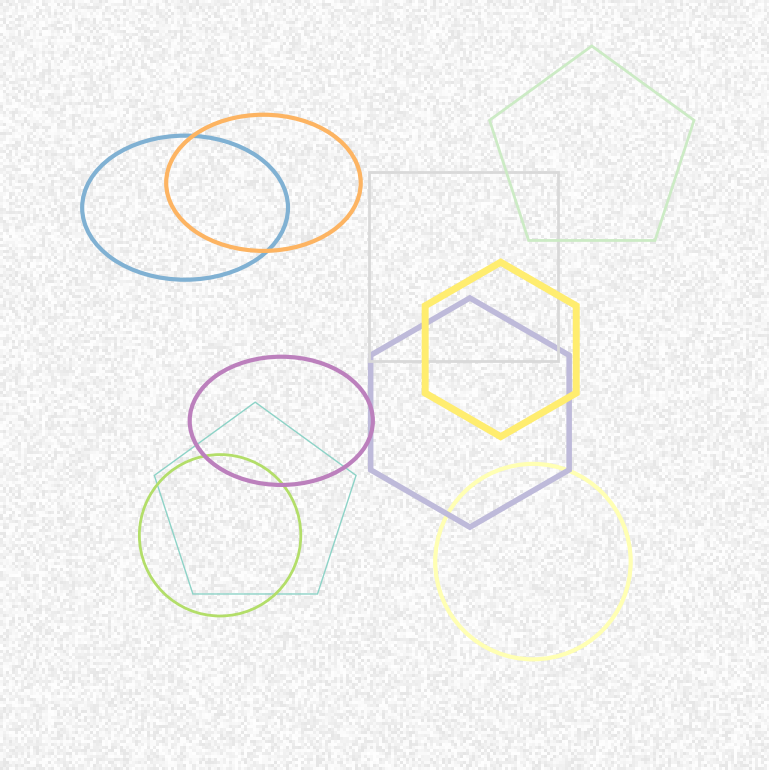[{"shape": "pentagon", "thickness": 0.5, "radius": 0.69, "center": [0.331, 0.34]}, {"shape": "circle", "thickness": 1.5, "radius": 0.63, "center": [0.692, 0.271]}, {"shape": "hexagon", "thickness": 2, "radius": 0.74, "center": [0.61, 0.464]}, {"shape": "oval", "thickness": 1.5, "radius": 0.67, "center": [0.24, 0.73]}, {"shape": "oval", "thickness": 1.5, "radius": 0.63, "center": [0.342, 0.763]}, {"shape": "circle", "thickness": 1, "radius": 0.52, "center": [0.286, 0.305]}, {"shape": "square", "thickness": 1, "radius": 0.61, "center": [0.601, 0.654]}, {"shape": "oval", "thickness": 1.5, "radius": 0.59, "center": [0.365, 0.453]}, {"shape": "pentagon", "thickness": 1, "radius": 0.7, "center": [0.769, 0.801]}, {"shape": "hexagon", "thickness": 2.5, "radius": 0.57, "center": [0.65, 0.546]}]